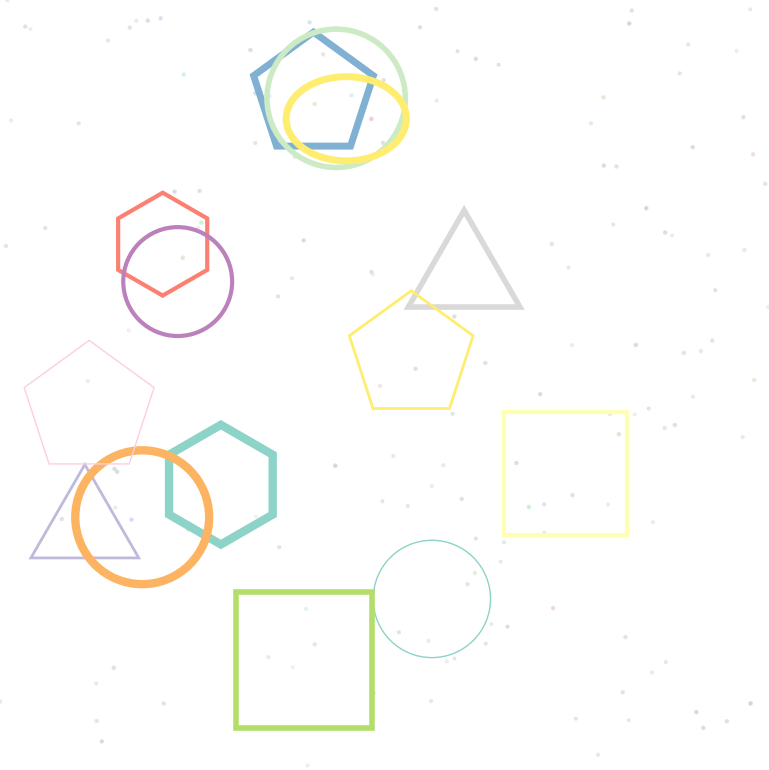[{"shape": "hexagon", "thickness": 3, "radius": 0.39, "center": [0.287, 0.371]}, {"shape": "circle", "thickness": 0.5, "radius": 0.38, "center": [0.561, 0.222]}, {"shape": "square", "thickness": 1.5, "radius": 0.4, "center": [0.735, 0.385]}, {"shape": "triangle", "thickness": 1, "radius": 0.4, "center": [0.11, 0.316]}, {"shape": "hexagon", "thickness": 1.5, "radius": 0.33, "center": [0.211, 0.683]}, {"shape": "pentagon", "thickness": 2.5, "radius": 0.41, "center": [0.407, 0.876]}, {"shape": "circle", "thickness": 3, "radius": 0.43, "center": [0.185, 0.328]}, {"shape": "square", "thickness": 2, "radius": 0.44, "center": [0.395, 0.143]}, {"shape": "pentagon", "thickness": 0.5, "radius": 0.44, "center": [0.116, 0.469]}, {"shape": "triangle", "thickness": 2, "radius": 0.42, "center": [0.603, 0.643]}, {"shape": "circle", "thickness": 1.5, "radius": 0.35, "center": [0.231, 0.634]}, {"shape": "circle", "thickness": 2, "radius": 0.45, "center": [0.437, 0.872]}, {"shape": "pentagon", "thickness": 1, "radius": 0.42, "center": [0.534, 0.538]}, {"shape": "oval", "thickness": 2.5, "radius": 0.39, "center": [0.45, 0.846]}]